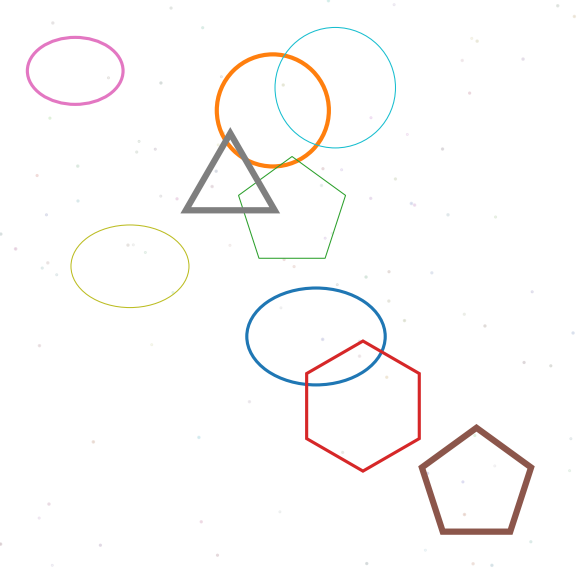[{"shape": "oval", "thickness": 1.5, "radius": 0.6, "center": [0.547, 0.417]}, {"shape": "circle", "thickness": 2, "radius": 0.49, "center": [0.472, 0.808]}, {"shape": "pentagon", "thickness": 0.5, "radius": 0.49, "center": [0.506, 0.631]}, {"shape": "hexagon", "thickness": 1.5, "radius": 0.56, "center": [0.629, 0.296]}, {"shape": "pentagon", "thickness": 3, "radius": 0.5, "center": [0.825, 0.159]}, {"shape": "oval", "thickness": 1.5, "radius": 0.41, "center": [0.13, 0.876]}, {"shape": "triangle", "thickness": 3, "radius": 0.44, "center": [0.399, 0.679]}, {"shape": "oval", "thickness": 0.5, "radius": 0.51, "center": [0.225, 0.538]}, {"shape": "circle", "thickness": 0.5, "radius": 0.52, "center": [0.581, 0.847]}]